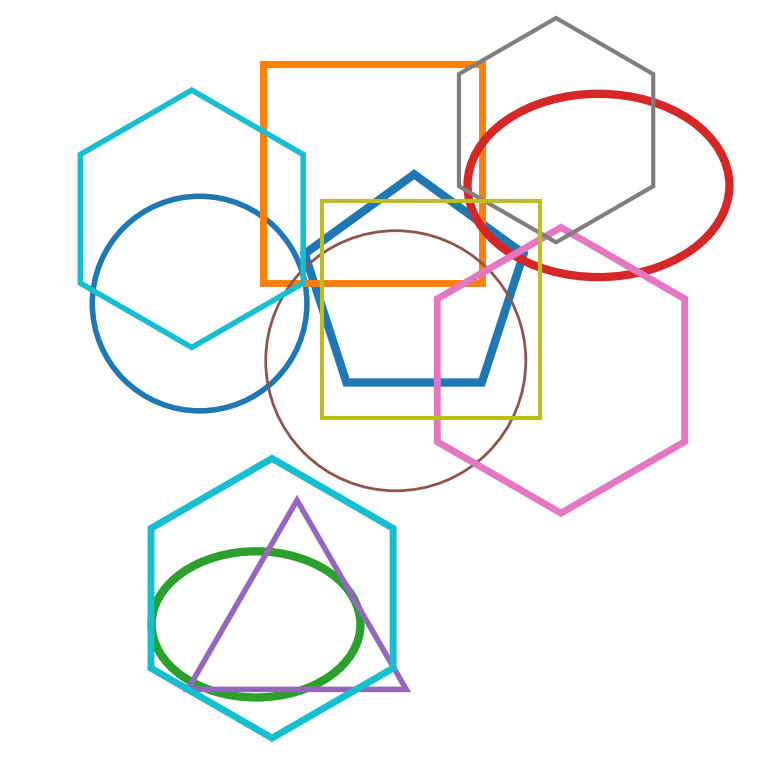[{"shape": "pentagon", "thickness": 3, "radius": 0.75, "center": [0.538, 0.624]}, {"shape": "circle", "thickness": 2, "radius": 0.7, "center": [0.259, 0.606]}, {"shape": "square", "thickness": 2.5, "radius": 0.71, "center": [0.484, 0.775]}, {"shape": "oval", "thickness": 3, "radius": 0.68, "center": [0.333, 0.189]}, {"shape": "oval", "thickness": 3, "radius": 0.85, "center": [0.777, 0.759]}, {"shape": "triangle", "thickness": 2, "radius": 0.82, "center": [0.386, 0.187]}, {"shape": "circle", "thickness": 1, "radius": 0.84, "center": [0.514, 0.531]}, {"shape": "hexagon", "thickness": 2.5, "radius": 0.93, "center": [0.729, 0.519]}, {"shape": "hexagon", "thickness": 1.5, "radius": 0.73, "center": [0.722, 0.831]}, {"shape": "square", "thickness": 1.5, "radius": 0.7, "center": [0.56, 0.598]}, {"shape": "hexagon", "thickness": 2.5, "radius": 0.91, "center": [0.353, 0.223]}, {"shape": "hexagon", "thickness": 2, "radius": 0.84, "center": [0.249, 0.716]}]